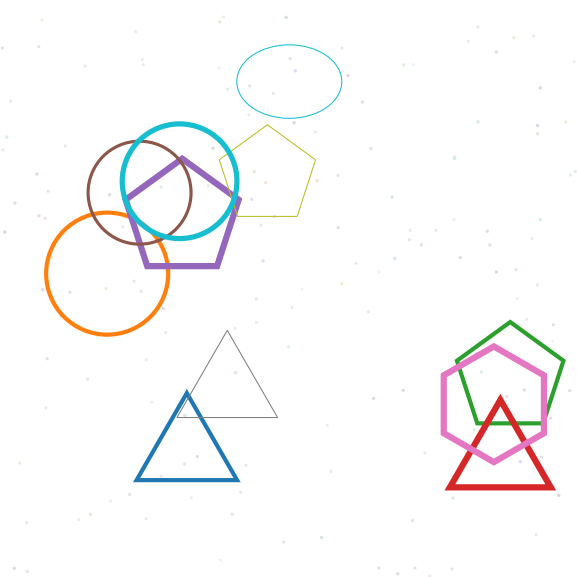[{"shape": "triangle", "thickness": 2, "radius": 0.5, "center": [0.324, 0.218]}, {"shape": "circle", "thickness": 2, "radius": 0.53, "center": [0.186, 0.525]}, {"shape": "pentagon", "thickness": 2, "radius": 0.48, "center": [0.883, 0.345]}, {"shape": "triangle", "thickness": 3, "radius": 0.5, "center": [0.866, 0.206]}, {"shape": "pentagon", "thickness": 3, "radius": 0.51, "center": [0.315, 0.622]}, {"shape": "circle", "thickness": 1.5, "radius": 0.45, "center": [0.242, 0.665]}, {"shape": "hexagon", "thickness": 3, "radius": 0.5, "center": [0.855, 0.299]}, {"shape": "triangle", "thickness": 0.5, "radius": 0.5, "center": [0.394, 0.326]}, {"shape": "pentagon", "thickness": 0.5, "radius": 0.44, "center": [0.463, 0.695]}, {"shape": "oval", "thickness": 0.5, "radius": 0.45, "center": [0.501, 0.858]}, {"shape": "circle", "thickness": 2.5, "radius": 0.5, "center": [0.311, 0.685]}]